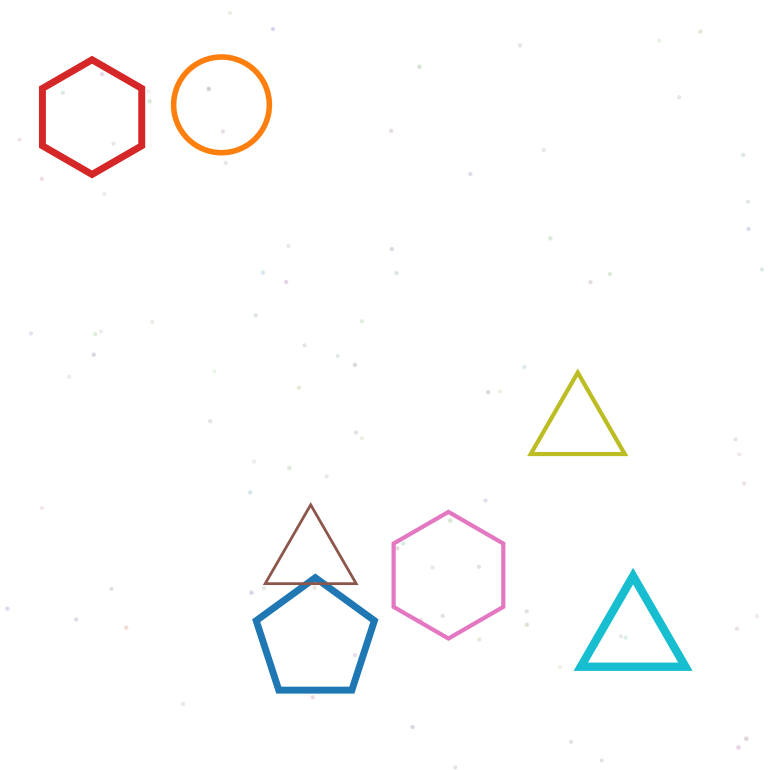[{"shape": "pentagon", "thickness": 2.5, "radius": 0.4, "center": [0.41, 0.169]}, {"shape": "circle", "thickness": 2, "radius": 0.31, "center": [0.288, 0.864]}, {"shape": "hexagon", "thickness": 2.5, "radius": 0.37, "center": [0.12, 0.848]}, {"shape": "triangle", "thickness": 1, "radius": 0.34, "center": [0.404, 0.276]}, {"shape": "hexagon", "thickness": 1.5, "radius": 0.41, "center": [0.582, 0.253]}, {"shape": "triangle", "thickness": 1.5, "radius": 0.35, "center": [0.75, 0.446]}, {"shape": "triangle", "thickness": 3, "radius": 0.39, "center": [0.822, 0.173]}]